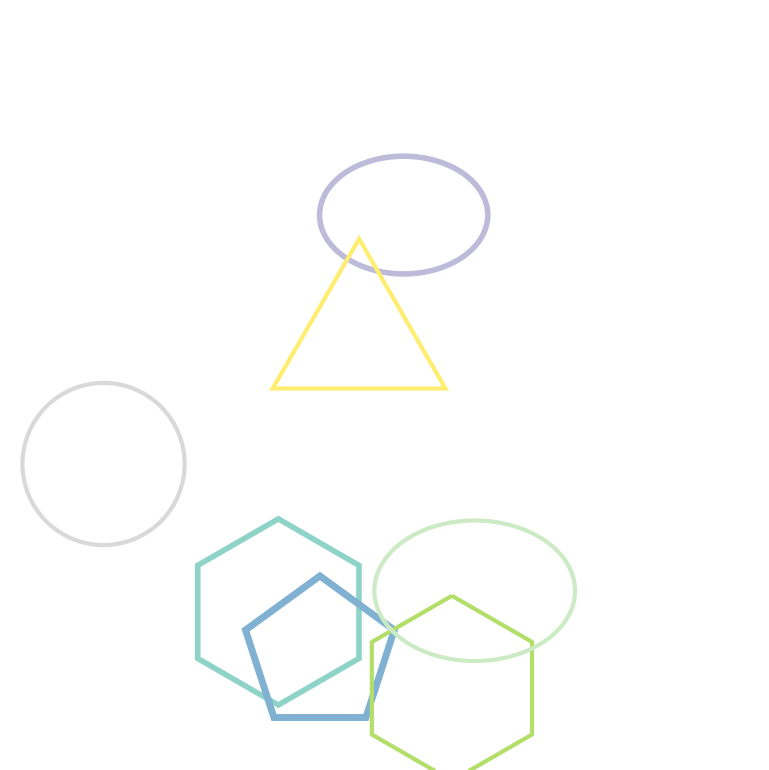[{"shape": "hexagon", "thickness": 2, "radius": 0.6, "center": [0.362, 0.205]}, {"shape": "oval", "thickness": 2, "radius": 0.55, "center": [0.524, 0.721]}, {"shape": "pentagon", "thickness": 2.5, "radius": 0.51, "center": [0.415, 0.15]}, {"shape": "hexagon", "thickness": 1.5, "radius": 0.6, "center": [0.587, 0.106]}, {"shape": "circle", "thickness": 1.5, "radius": 0.53, "center": [0.134, 0.397]}, {"shape": "oval", "thickness": 1.5, "radius": 0.65, "center": [0.617, 0.233]}, {"shape": "triangle", "thickness": 1.5, "radius": 0.65, "center": [0.466, 0.56]}]